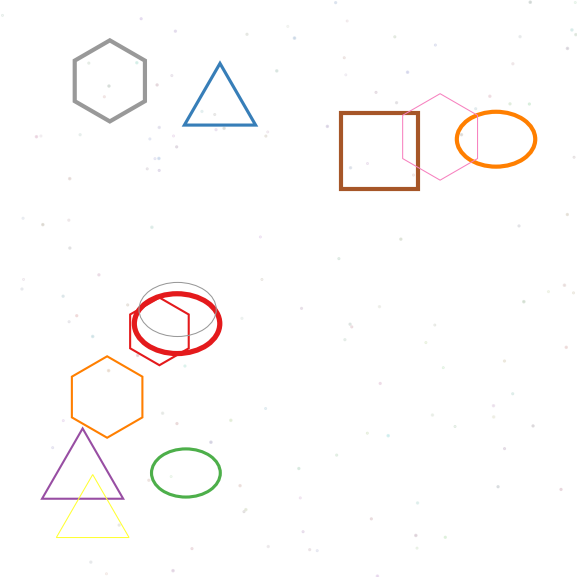[{"shape": "oval", "thickness": 2.5, "radius": 0.37, "center": [0.307, 0.439]}, {"shape": "hexagon", "thickness": 1, "radius": 0.29, "center": [0.276, 0.425]}, {"shape": "triangle", "thickness": 1.5, "radius": 0.36, "center": [0.381, 0.818]}, {"shape": "oval", "thickness": 1.5, "radius": 0.3, "center": [0.322, 0.18]}, {"shape": "triangle", "thickness": 1, "radius": 0.41, "center": [0.143, 0.176]}, {"shape": "hexagon", "thickness": 1, "radius": 0.35, "center": [0.186, 0.312]}, {"shape": "oval", "thickness": 2, "radius": 0.34, "center": [0.859, 0.758]}, {"shape": "triangle", "thickness": 0.5, "radius": 0.36, "center": [0.161, 0.105]}, {"shape": "square", "thickness": 2, "radius": 0.33, "center": [0.657, 0.737]}, {"shape": "hexagon", "thickness": 0.5, "radius": 0.37, "center": [0.762, 0.762]}, {"shape": "oval", "thickness": 0.5, "radius": 0.33, "center": [0.308, 0.463]}, {"shape": "hexagon", "thickness": 2, "radius": 0.35, "center": [0.19, 0.859]}]